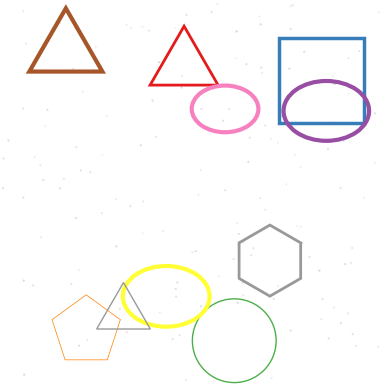[{"shape": "triangle", "thickness": 2, "radius": 0.51, "center": [0.478, 0.83]}, {"shape": "square", "thickness": 2.5, "radius": 0.55, "center": [0.835, 0.79]}, {"shape": "circle", "thickness": 1, "radius": 0.54, "center": [0.608, 0.115]}, {"shape": "oval", "thickness": 3, "radius": 0.56, "center": [0.848, 0.712]}, {"shape": "pentagon", "thickness": 0.5, "radius": 0.47, "center": [0.224, 0.141]}, {"shape": "oval", "thickness": 3, "radius": 0.56, "center": [0.432, 0.23]}, {"shape": "triangle", "thickness": 3, "radius": 0.55, "center": [0.171, 0.869]}, {"shape": "oval", "thickness": 3, "radius": 0.43, "center": [0.585, 0.717]}, {"shape": "triangle", "thickness": 1, "radius": 0.4, "center": [0.321, 0.186]}, {"shape": "hexagon", "thickness": 2, "radius": 0.46, "center": [0.701, 0.323]}]